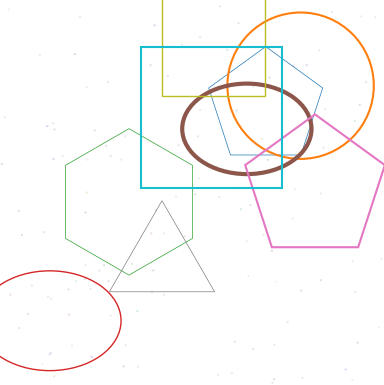[{"shape": "pentagon", "thickness": 0.5, "radius": 0.78, "center": [0.69, 0.723]}, {"shape": "circle", "thickness": 1.5, "radius": 0.95, "center": [0.781, 0.777]}, {"shape": "hexagon", "thickness": 0.5, "radius": 0.95, "center": [0.335, 0.476]}, {"shape": "oval", "thickness": 1, "radius": 0.93, "center": [0.129, 0.167]}, {"shape": "oval", "thickness": 3, "radius": 0.84, "center": [0.641, 0.665]}, {"shape": "pentagon", "thickness": 1.5, "radius": 0.95, "center": [0.818, 0.512]}, {"shape": "triangle", "thickness": 0.5, "radius": 0.79, "center": [0.421, 0.321]}, {"shape": "square", "thickness": 1, "radius": 0.67, "center": [0.555, 0.885]}, {"shape": "square", "thickness": 1.5, "radius": 0.92, "center": [0.55, 0.694]}]